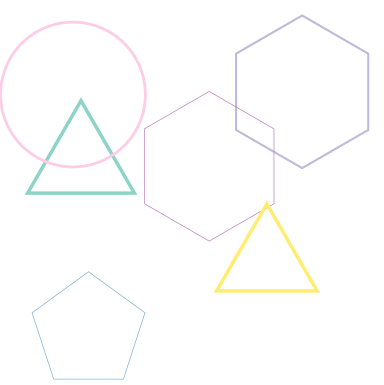[{"shape": "triangle", "thickness": 2.5, "radius": 0.8, "center": [0.21, 0.578]}, {"shape": "hexagon", "thickness": 1.5, "radius": 0.99, "center": [0.785, 0.762]}, {"shape": "pentagon", "thickness": 0.5, "radius": 0.77, "center": [0.23, 0.14]}, {"shape": "circle", "thickness": 2, "radius": 0.94, "center": [0.19, 0.754]}, {"shape": "hexagon", "thickness": 0.5, "radius": 0.97, "center": [0.543, 0.568]}, {"shape": "triangle", "thickness": 2.5, "radius": 0.75, "center": [0.693, 0.32]}]